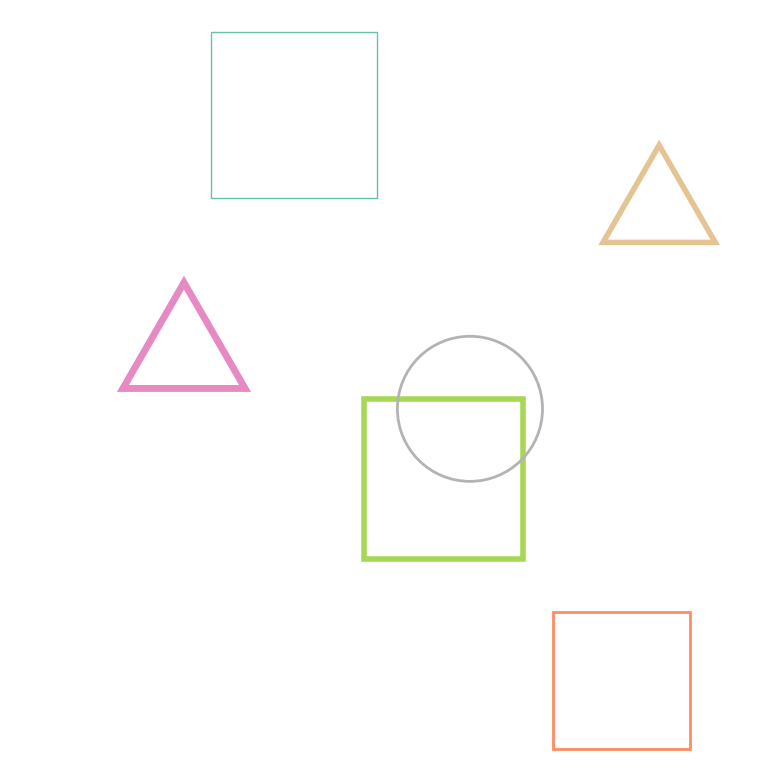[{"shape": "square", "thickness": 0.5, "radius": 0.54, "center": [0.382, 0.85]}, {"shape": "square", "thickness": 1, "radius": 0.45, "center": [0.807, 0.116]}, {"shape": "triangle", "thickness": 2.5, "radius": 0.46, "center": [0.239, 0.541]}, {"shape": "square", "thickness": 2, "radius": 0.52, "center": [0.576, 0.378]}, {"shape": "triangle", "thickness": 2, "radius": 0.42, "center": [0.856, 0.727]}, {"shape": "circle", "thickness": 1, "radius": 0.47, "center": [0.61, 0.469]}]